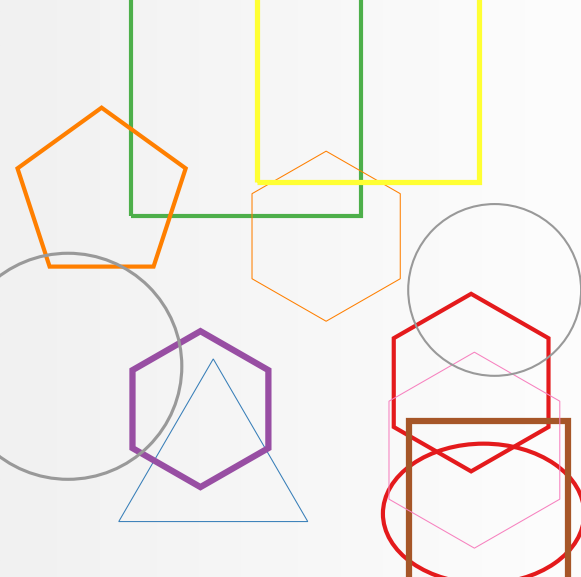[{"shape": "hexagon", "thickness": 2, "radius": 0.77, "center": [0.811, 0.337]}, {"shape": "oval", "thickness": 2, "radius": 0.87, "center": [0.832, 0.11]}, {"shape": "triangle", "thickness": 0.5, "radius": 0.94, "center": [0.367, 0.19]}, {"shape": "square", "thickness": 2, "radius": 0.99, "center": [0.424, 0.824]}, {"shape": "hexagon", "thickness": 3, "radius": 0.67, "center": [0.345, 0.291]}, {"shape": "pentagon", "thickness": 2, "radius": 0.76, "center": [0.175, 0.661]}, {"shape": "hexagon", "thickness": 0.5, "radius": 0.74, "center": [0.561, 0.59]}, {"shape": "square", "thickness": 2.5, "radius": 0.95, "center": [0.633, 0.874]}, {"shape": "square", "thickness": 3, "radius": 0.68, "center": [0.841, 0.133]}, {"shape": "hexagon", "thickness": 0.5, "radius": 0.85, "center": [0.816, 0.22]}, {"shape": "circle", "thickness": 1.5, "radius": 0.98, "center": [0.117, 0.365]}, {"shape": "circle", "thickness": 1, "radius": 0.74, "center": [0.851, 0.497]}]